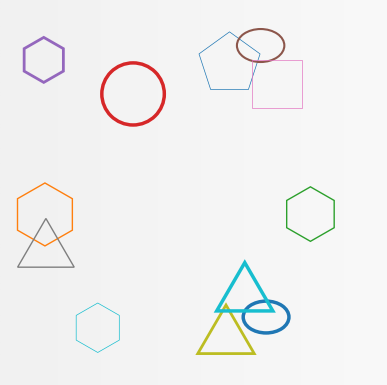[{"shape": "pentagon", "thickness": 0.5, "radius": 0.41, "center": [0.592, 0.834]}, {"shape": "oval", "thickness": 2.5, "radius": 0.3, "center": [0.687, 0.177]}, {"shape": "hexagon", "thickness": 1, "radius": 0.41, "center": [0.116, 0.443]}, {"shape": "hexagon", "thickness": 1, "radius": 0.35, "center": [0.801, 0.444]}, {"shape": "circle", "thickness": 2.5, "radius": 0.4, "center": [0.343, 0.756]}, {"shape": "hexagon", "thickness": 2, "radius": 0.29, "center": [0.113, 0.844]}, {"shape": "oval", "thickness": 1.5, "radius": 0.31, "center": [0.673, 0.882]}, {"shape": "square", "thickness": 0.5, "radius": 0.32, "center": [0.715, 0.782]}, {"shape": "triangle", "thickness": 1, "radius": 0.42, "center": [0.118, 0.348]}, {"shape": "triangle", "thickness": 2, "radius": 0.42, "center": [0.583, 0.124]}, {"shape": "triangle", "thickness": 2.5, "radius": 0.42, "center": [0.632, 0.234]}, {"shape": "hexagon", "thickness": 0.5, "radius": 0.32, "center": [0.252, 0.149]}]